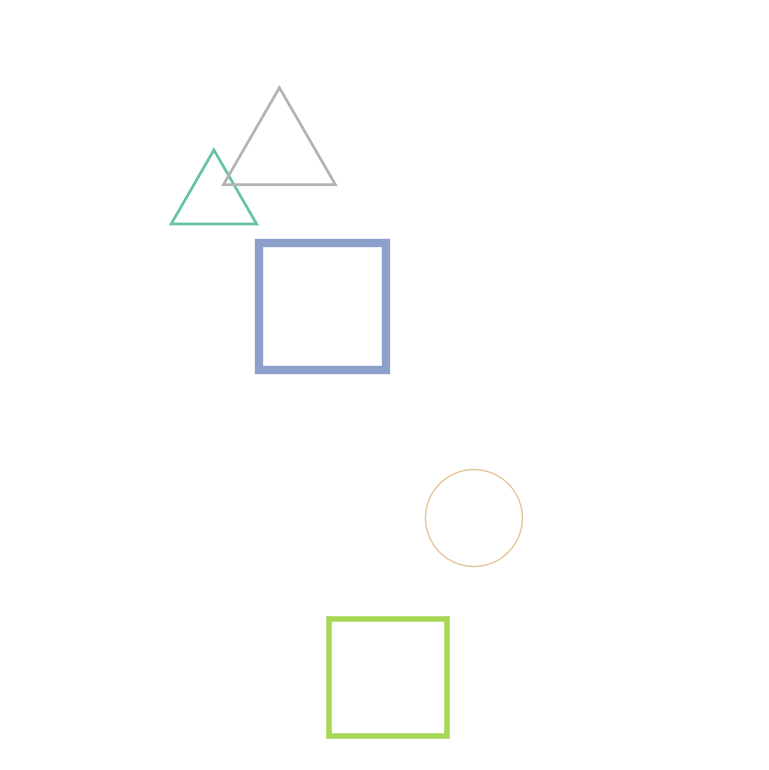[{"shape": "triangle", "thickness": 1, "radius": 0.32, "center": [0.278, 0.741]}, {"shape": "square", "thickness": 3, "radius": 0.41, "center": [0.418, 0.602]}, {"shape": "square", "thickness": 2, "radius": 0.38, "center": [0.504, 0.12]}, {"shape": "circle", "thickness": 0.5, "radius": 0.31, "center": [0.616, 0.327]}, {"shape": "triangle", "thickness": 1, "radius": 0.42, "center": [0.363, 0.802]}]